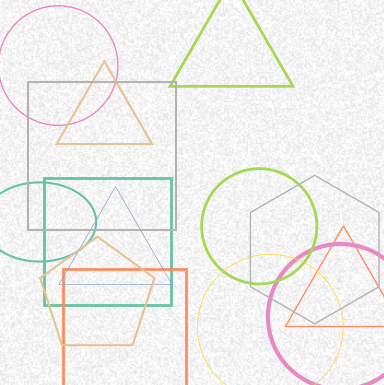[{"shape": "oval", "thickness": 1.5, "radius": 0.73, "center": [0.103, 0.423]}, {"shape": "square", "thickness": 2, "radius": 0.82, "center": [0.279, 0.373]}, {"shape": "triangle", "thickness": 1, "radius": 0.87, "center": [0.892, 0.239]}, {"shape": "square", "thickness": 2, "radius": 0.8, "center": [0.324, 0.141]}, {"shape": "triangle", "thickness": 0.5, "radius": 0.85, "center": [0.3, 0.346]}, {"shape": "circle", "thickness": 3, "radius": 0.94, "center": [0.885, 0.177]}, {"shape": "circle", "thickness": 1, "radius": 0.78, "center": [0.151, 0.83]}, {"shape": "circle", "thickness": 2, "radius": 0.75, "center": [0.673, 0.412]}, {"shape": "triangle", "thickness": 2, "radius": 0.92, "center": [0.601, 0.868]}, {"shape": "circle", "thickness": 0.5, "radius": 0.95, "center": [0.702, 0.151]}, {"shape": "triangle", "thickness": 1.5, "radius": 0.72, "center": [0.271, 0.698]}, {"shape": "pentagon", "thickness": 1.5, "radius": 0.78, "center": [0.253, 0.23]}, {"shape": "square", "thickness": 1.5, "radius": 0.96, "center": [0.265, 0.595]}, {"shape": "hexagon", "thickness": 1, "radius": 0.96, "center": [0.817, 0.352]}]